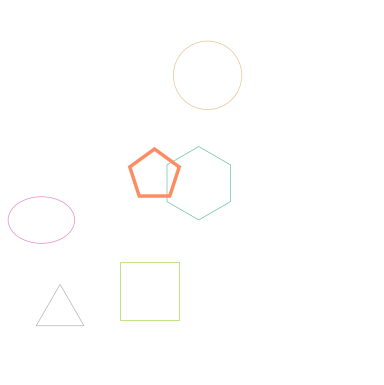[{"shape": "hexagon", "thickness": 0.5, "radius": 0.48, "center": [0.516, 0.524]}, {"shape": "pentagon", "thickness": 2.5, "radius": 0.34, "center": [0.401, 0.545]}, {"shape": "oval", "thickness": 0.5, "radius": 0.43, "center": [0.108, 0.428]}, {"shape": "square", "thickness": 0.5, "radius": 0.38, "center": [0.388, 0.244]}, {"shape": "circle", "thickness": 0.5, "radius": 0.44, "center": [0.539, 0.804]}, {"shape": "triangle", "thickness": 0.5, "radius": 0.36, "center": [0.156, 0.19]}]